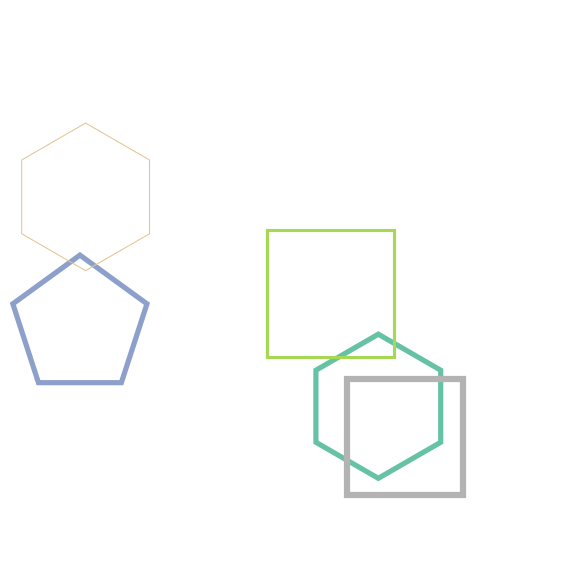[{"shape": "hexagon", "thickness": 2.5, "radius": 0.62, "center": [0.655, 0.296]}, {"shape": "pentagon", "thickness": 2.5, "radius": 0.61, "center": [0.138, 0.435]}, {"shape": "square", "thickness": 1.5, "radius": 0.55, "center": [0.573, 0.491]}, {"shape": "hexagon", "thickness": 0.5, "radius": 0.64, "center": [0.148, 0.658]}, {"shape": "square", "thickness": 3, "radius": 0.5, "center": [0.701, 0.243]}]